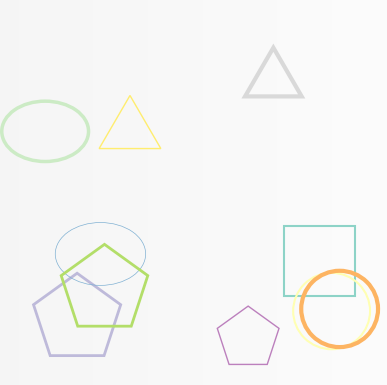[{"shape": "square", "thickness": 1.5, "radius": 0.46, "center": [0.825, 0.321]}, {"shape": "circle", "thickness": 1.5, "radius": 0.5, "center": [0.856, 0.192]}, {"shape": "pentagon", "thickness": 2, "radius": 0.59, "center": [0.199, 0.172]}, {"shape": "oval", "thickness": 0.5, "radius": 0.58, "center": [0.259, 0.34]}, {"shape": "circle", "thickness": 3, "radius": 0.5, "center": [0.876, 0.198]}, {"shape": "pentagon", "thickness": 2, "radius": 0.59, "center": [0.27, 0.248]}, {"shape": "triangle", "thickness": 3, "radius": 0.42, "center": [0.705, 0.792]}, {"shape": "pentagon", "thickness": 1, "radius": 0.42, "center": [0.64, 0.121]}, {"shape": "oval", "thickness": 2.5, "radius": 0.56, "center": [0.117, 0.659]}, {"shape": "triangle", "thickness": 1, "radius": 0.46, "center": [0.335, 0.66]}]